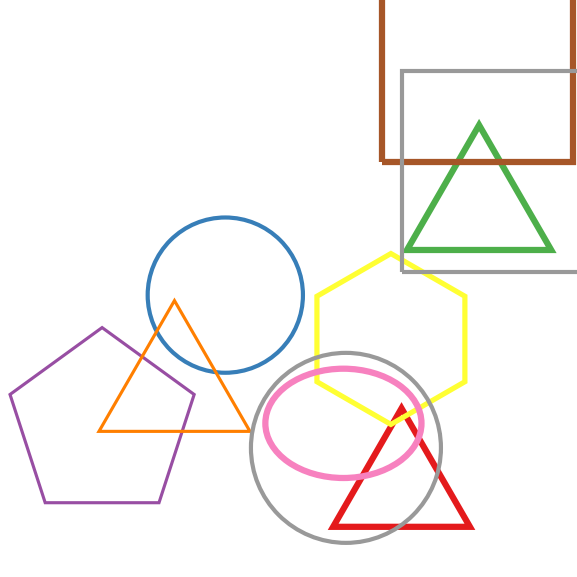[{"shape": "triangle", "thickness": 3, "radius": 0.68, "center": [0.695, 0.155]}, {"shape": "circle", "thickness": 2, "radius": 0.67, "center": [0.39, 0.488]}, {"shape": "triangle", "thickness": 3, "radius": 0.72, "center": [0.83, 0.638]}, {"shape": "pentagon", "thickness": 1.5, "radius": 0.84, "center": [0.177, 0.264]}, {"shape": "triangle", "thickness": 1.5, "radius": 0.75, "center": [0.302, 0.328]}, {"shape": "hexagon", "thickness": 2.5, "radius": 0.74, "center": [0.677, 0.412]}, {"shape": "square", "thickness": 3, "radius": 0.83, "center": [0.827, 0.885]}, {"shape": "oval", "thickness": 3, "radius": 0.68, "center": [0.595, 0.266]}, {"shape": "square", "thickness": 2, "radius": 0.87, "center": [0.871, 0.702]}, {"shape": "circle", "thickness": 2, "radius": 0.82, "center": [0.599, 0.224]}]